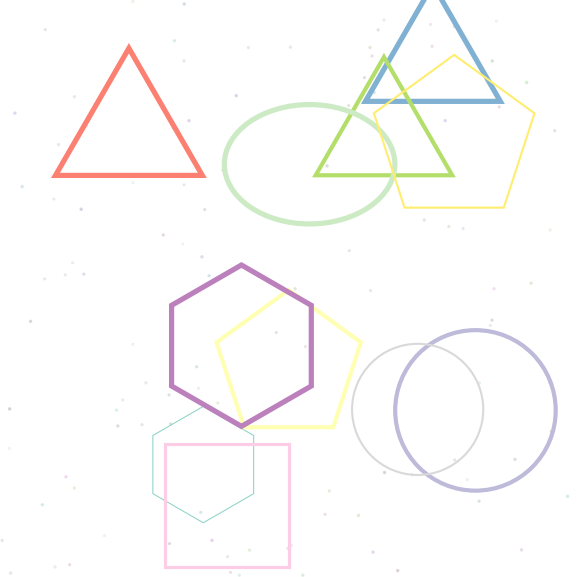[{"shape": "hexagon", "thickness": 0.5, "radius": 0.5, "center": [0.352, 0.195]}, {"shape": "pentagon", "thickness": 2, "radius": 0.66, "center": [0.5, 0.366]}, {"shape": "circle", "thickness": 2, "radius": 0.69, "center": [0.823, 0.288]}, {"shape": "triangle", "thickness": 2.5, "radius": 0.73, "center": [0.223, 0.769]}, {"shape": "triangle", "thickness": 2.5, "radius": 0.67, "center": [0.75, 0.891]}, {"shape": "triangle", "thickness": 2, "radius": 0.68, "center": [0.665, 0.764]}, {"shape": "square", "thickness": 1.5, "radius": 0.53, "center": [0.393, 0.124]}, {"shape": "circle", "thickness": 1, "radius": 0.57, "center": [0.723, 0.29]}, {"shape": "hexagon", "thickness": 2.5, "radius": 0.7, "center": [0.418, 0.401]}, {"shape": "oval", "thickness": 2.5, "radius": 0.74, "center": [0.536, 0.715]}, {"shape": "pentagon", "thickness": 1, "radius": 0.73, "center": [0.786, 0.758]}]